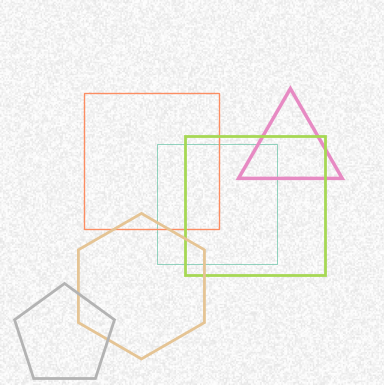[{"shape": "square", "thickness": 0.5, "radius": 0.78, "center": [0.564, 0.47]}, {"shape": "square", "thickness": 1, "radius": 0.88, "center": [0.394, 0.582]}, {"shape": "triangle", "thickness": 2.5, "radius": 0.78, "center": [0.754, 0.614]}, {"shape": "square", "thickness": 2, "radius": 0.91, "center": [0.662, 0.466]}, {"shape": "hexagon", "thickness": 2, "radius": 0.94, "center": [0.367, 0.257]}, {"shape": "pentagon", "thickness": 2, "radius": 0.68, "center": [0.168, 0.127]}]